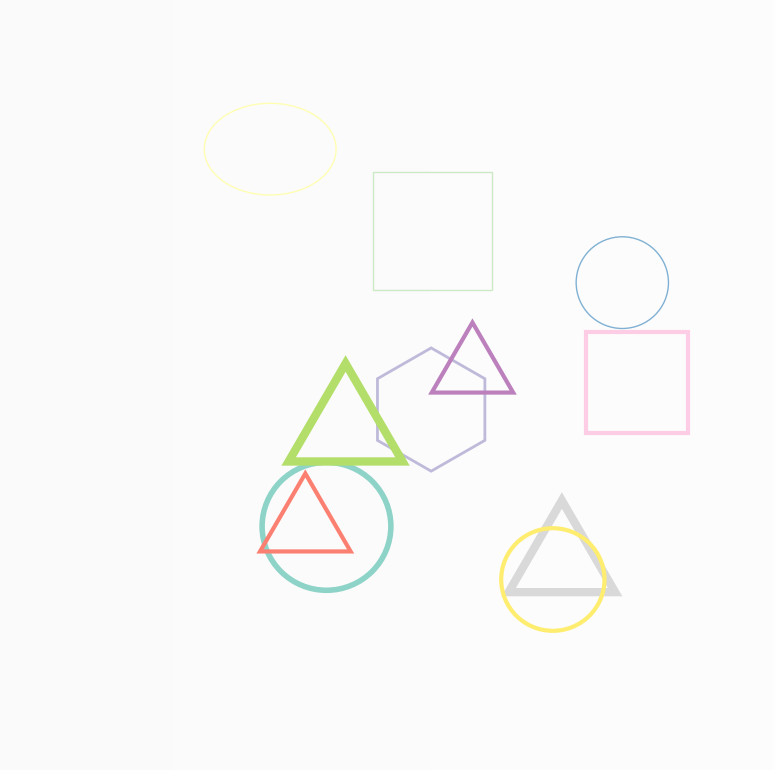[{"shape": "circle", "thickness": 2, "radius": 0.42, "center": [0.421, 0.316]}, {"shape": "oval", "thickness": 0.5, "radius": 0.43, "center": [0.349, 0.806]}, {"shape": "hexagon", "thickness": 1, "radius": 0.4, "center": [0.556, 0.468]}, {"shape": "triangle", "thickness": 1.5, "radius": 0.34, "center": [0.394, 0.318]}, {"shape": "circle", "thickness": 0.5, "radius": 0.3, "center": [0.803, 0.633]}, {"shape": "triangle", "thickness": 3, "radius": 0.42, "center": [0.446, 0.443]}, {"shape": "square", "thickness": 1.5, "radius": 0.33, "center": [0.822, 0.503]}, {"shape": "triangle", "thickness": 3, "radius": 0.4, "center": [0.725, 0.271]}, {"shape": "triangle", "thickness": 1.5, "radius": 0.3, "center": [0.61, 0.521]}, {"shape": "square", "thickness": 0.5, "radius": 0.38, "center": [0.558, 0.7]}, {"shape": "circle", "thickness": 1.5, "radius": 0.33, "center": [0.713, 0.247]}]